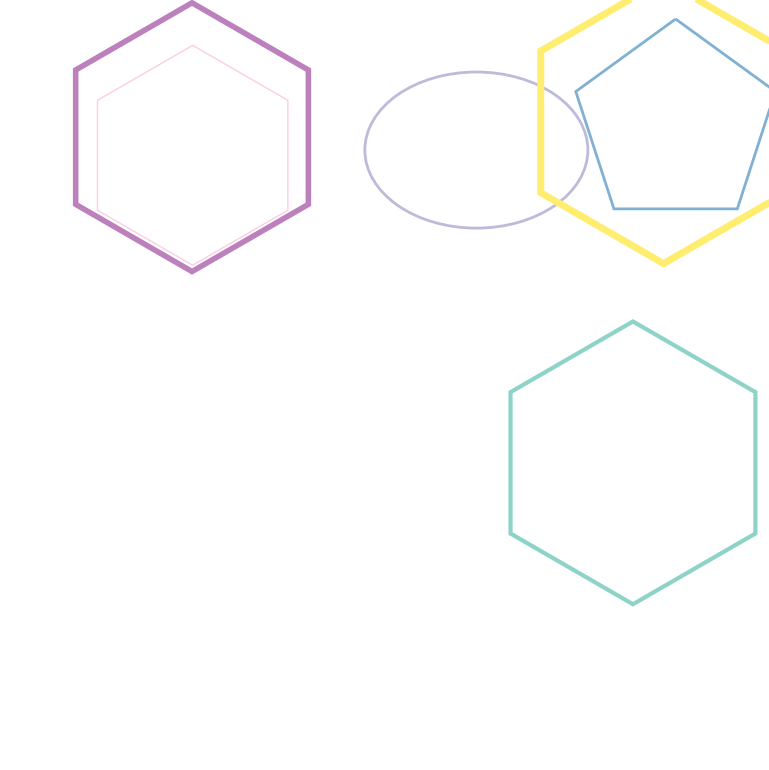[{"shape": "hexagon", "thickness": 1.5, "radius": 0.92, "center": [0.822, 0.399]}, {"shape": "oval", "thickness": 1, "radius": 0.72, "center": [0.619, 0.805]}, {"shape": "pentagon", "thickness": 1, "radius": 0.68, "center": [0.877, 0.839]}, {"shape": "hexagon", "thickness": 0.5, "radius": 0.71, "center": [0.25, 0.798]}, {"shape": "hexagon", "thickness": 2, "radius": 0.87, "center": [0.249, 0.822]}, {"shape": "hexagon", "thickness": 2.5, "radius": 0.92, "center": [0.862, 0.842]}]